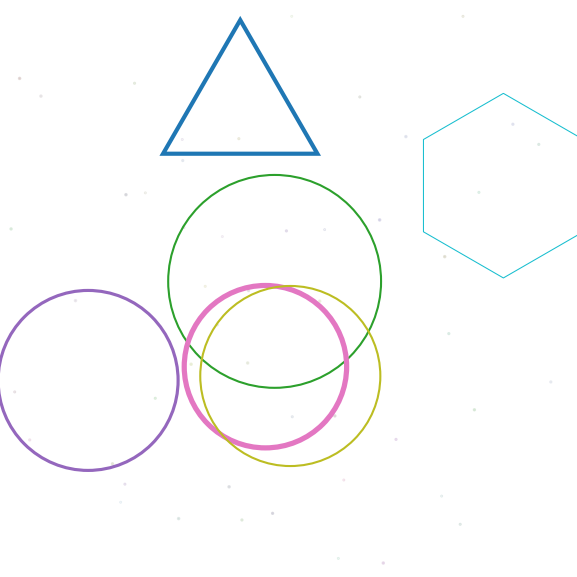[{"shape": "triangle", "thickness": 2, "radius": 0.77, "center": [0.416, 0.81]}, {"shape": "circle", "thickness": 1, "radius": 0.92, "center": [0.476, 0.512]}, {"shape": "circle", "thickness": 1.5, "radius": 0.78, "center": [0.153, 0.34]}, {"shape": "circle", "thickness": 2.5, "radius": 0.7, "center": [0.46, 0.364]}, {"shape": "circle", "thickness": 1, "radius": 0.78, "center": [0.503, 0.348]}, {"shape": "hexagon", "thickness": 0.5, "radius": 0.8, "center": [0.872, 0.678]}]